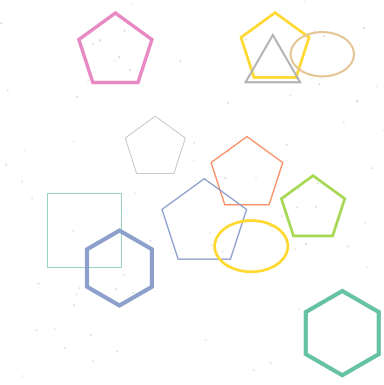[{"shape": "square", "thickness": 0.5, "radius": 0.48, "center": [0.218, 0.403]}, {"shape": "hexagon", "thickness": 3, "radius": 0.55, "center": [0.889, 0.135]}, {"shape": "pentagon", "thickness": 1, "radius": 0.49, "center": [0.641, 0.547]}, {"shape": "pentagon", "thickness": 1, "radius": 0.58, "center": [0.531, 0.42]}, {"shape": "hexagon", "thickness": 3, "radius": 0.49, "center": [0.31, 0.304]}, {"shape": "pentagon", "thickness": 2.5, "radius": 0.5, "center": [0.3, 0.866]}, {"shape": "pentagon", "thickness": 2, "radius": 0.43, "center": [0.813, 0.457]}, {"shape": "pentagon", "thickness": 2, "radius": 0.46, "center": [0.714, 0.874]}, {"shape": "oval", "thickness": 2, "radius": 0.48, "center": [0.653, 0.361]}, {"shape": "oval", "thickness": 1.5, "radius": 0.41, "center": [0.837, 0.859]}, {"shape": "pentagon", "thickness": 0.5, "radius": 0.41, "center": [0.403, 0.616]}, {"shape": "triangle", "thickness": 1.5, "radius": 0.41, "center": [0.709, 0.827]}]